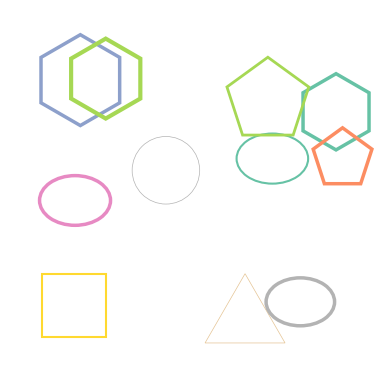[{"shape": "hexagon", "thickness": 2.5, "radius": 0.49, "center": [0.873, 0.71]}, {"shape": "oval", "thickness": 1.5, "radius": 0.46, "center": [0.707, 0.588]}, {"shape": "pentagon", "thickness": 2.5, "radius": 0.4, "center": [0.89, 0.588]}, {"shape": "hexagon", "thickness": 2.5, "radius": 0.59, "center": [0.209, 0.792]}, {"shape": "oval", "thickness": 2.5, "radius": 0.46, "center": [0.195, 0.479]}, {"shape": "hexagon", "thickness": 3, "radius": 0.52, "center": [0.275, 0.796]}, {"shape": "pentagon", "thickness": 2, "radius": 0.56, "center": [0.696, 0.74]}, {"shape": "square", "thickness": 1.5, "radius": 0.41, "center": [0.192, 0.206]}, {"shape": "triangle", "thickness": 0.5, "radius": 0.6, "center": [0.636, 0.169]}, {"shape": "circle", "thickness": 0.5, "radius": 0.44, "center": [0.431, 0.558]}, {"shape": "oval", "thickness": 2.5, "radius": 0.44, "center": [0.78, 0.216]}]